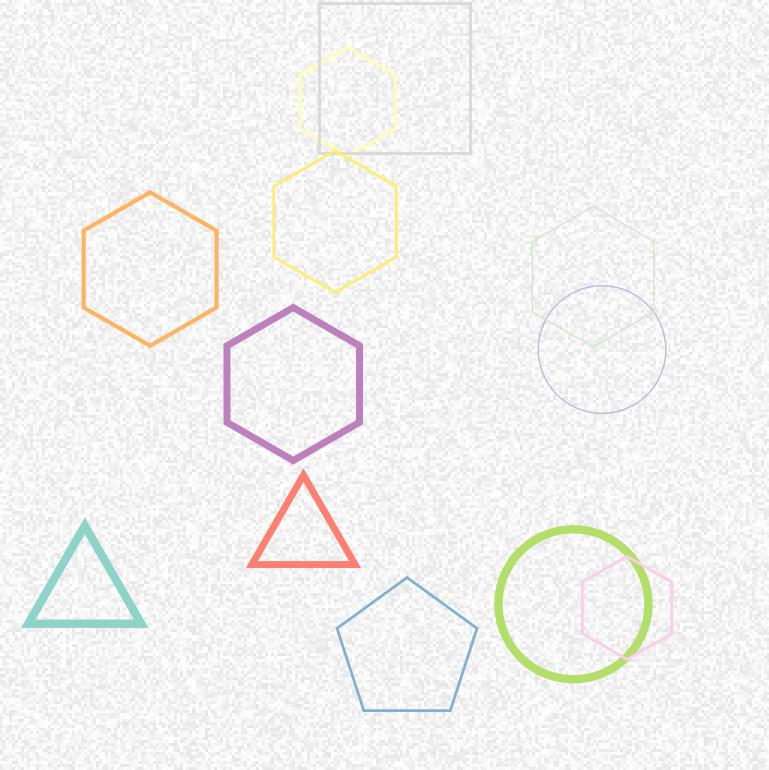[{"shape": "triangle", "thickness": 3, "radius": 0.42, "center": [0.11, 0.232]}, {"shape": "hexagon", "thickness": 1, "radius": 0.35, "center": [0.452, 0.868]}, {"shape": "circle", "thickness": 0.5, "radius": 0.41, "center": [0.782, 0.546]}, {"shape": "triangle", "thickness": 2.5, "radius": 0.39, "center": [0.394, 0.306]}, {"shape": "pentagon", "thickness": 1, "radius": 0.48, "center": [0.529, 0.154]}, {"shape": "hexagon", "thickness": 1.5, "radius": 0.5, "center": [0.195, 0.651]}, {"shape": "circle", "thickness": 3, "radius": 0.49, "center": [0.745, 0.215]}, {"shape": "hexagon", "thickness": 1, "radius": 0.33, "center": [0.814, 0.211]}, {"shape": "square", "thickness": 1, "radius": 0.49, "center": [0.513, 0.899]}, {"shape": "hexagon", "thickness": 2.5, "radius": 0.5, "center": [0.381, 0.501]}, {"shape": "hexagon", "thickness": 0.5, "radius": 0.46, "center": [0.77, 0.641]}, {"shape": "hexagon", "thickness": 1, "radius": 0.46, "center": [0.435, 0.712]}]